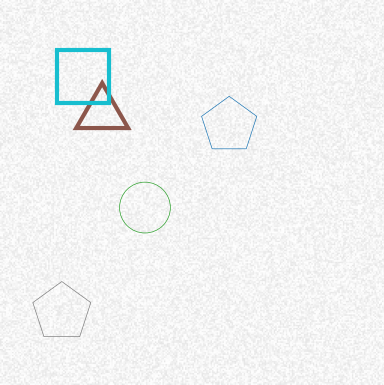[{"shape": "pentagon", "thickness": 0.5, "radius": 0.38, "center": [0.595, 0.674]}, {"shape": "circle", "thickness": 0.5, "radius": 0.33, "center": [0.377, 0.461]}, {"shape": "triangle", "thickness": 3, "radius": 0.39, "center": [0.265, 0.706]}, {"shape": "pentagon", "thickness": 0.5, "radius": 0.4, "center": [0.161, 0.19]}, {"shape": "square", "thickness": 3, "radius": 0.34, "center": [0.216, 0.801]}]